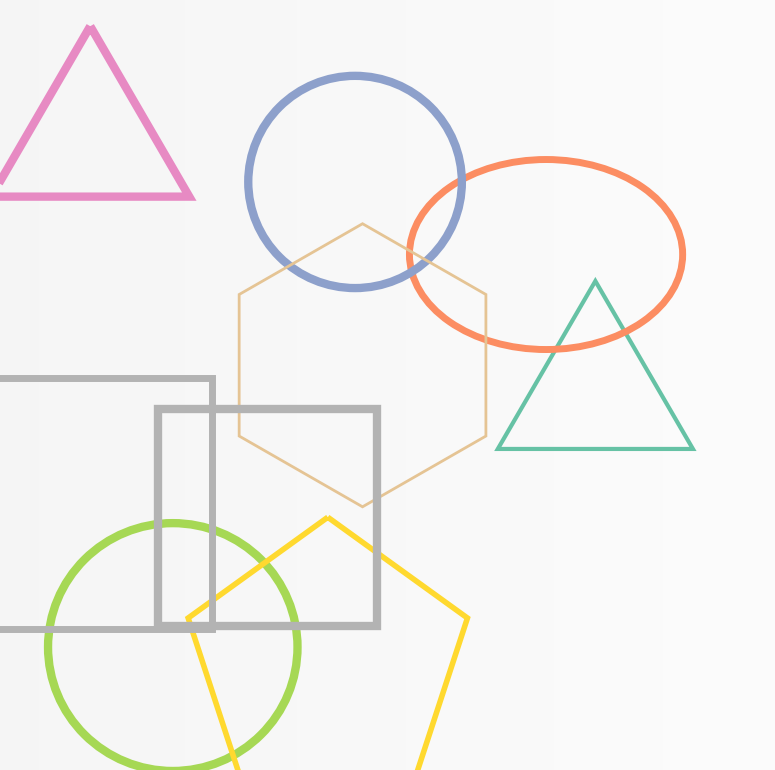[{"shape": "triangle", "thickness": 1.5, "radius": 0.73, "center": [0.768, 0.49]}, {"shape": "oval", "thickness": 2.5, "radius": 0.88, "center": [0.705, 0.669]}, {"shape": "circle", "thickness": 3, "radius": 0.69, "center": [0.458, 0.764]}, {"shape": "triangle", "thickness": 3, "radius": 0.74, "center": [0.116, 0.818]}, {"shape": "circle", "thickness": 3, "radius": 0.8, "center": [0.223, 0.16]}, {"shape": "pentagon", "thickness": 2, "radius": 0.95, "center": [0.423, 0.139]}, {"shape": "hexagon", "thickness": 1, "radius": 0.92, "center": [0.468, 0.526]}, {"shape": "square", "thickness": 2.5, "radius": 0.82, "center": [0.11, 0.346]}, {"shape": "square", "thickness": 3, "radius": 0.71, "center": [0.345, 0.328]}]